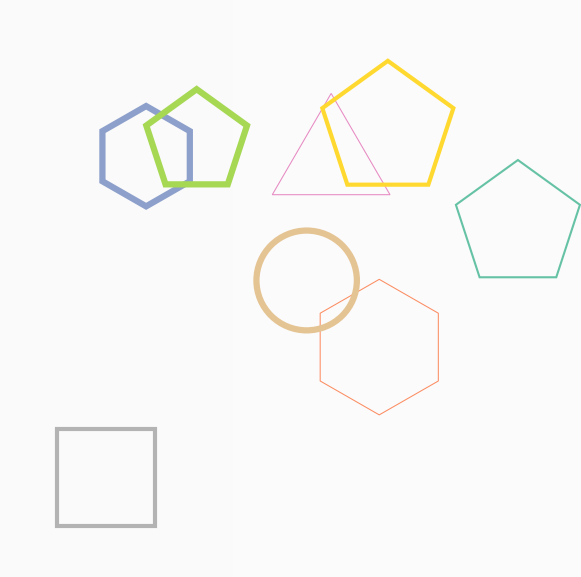[{"shape": "pentagon", "thickness": 1, "radius": 0.56, "center": [0.891, 0.61]}, {"shape": "hexagon", "thickness": 0.5, "radius": 0.59, "center": [0.652, 0.398]}, {"shape": "hexagon", "thickness": 3, "radius": 0.43, "center": [0.251, 0.729]}, {"shape": "triangle", "thickness": 0.5, "radius": 0.58, "center": [0.57, 0.72]}, {"shape": "pentagon", "thickness": 3, "radius": 0.46, "center": [0.338, 0.754]}, {"shape": "pentagon", "thickness": 2, "radius": 0.59, "center": [0.667, 0.775]}, {"shape": "circle", "thickness": 3, "radius": 0.43, "center": [0.528, 0.513]}, {"shape": "square", "thickness": 2, "radius": 0.42, "center": [0.182, 0.173]}]